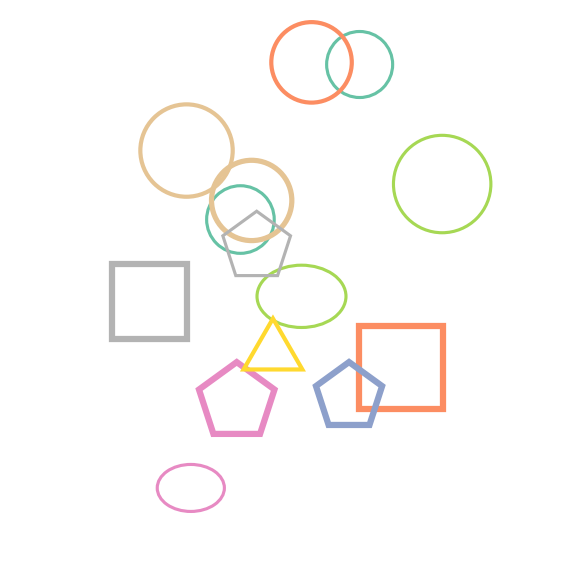[{"shape": "circle", "thickness": 1.5, "radius": 0.29, "center": [0.416, 0.619]}, {"shape": "circle", "thickness": 1.5, "radius": 0.29, "center": [0.623, 0.887]}, {"shape": "square", "thickness": 3, "radius": 0.36, "center": [0.694, 0.363]}, {"shape": "circle", "thickness": 2, "radius": 0.35, "center": [0.539, 0.891]}, {"shape": "pentagon", "thickness": 3, "radius": 0.3, "center": [0.604, 0.312]}, {"shape": "pentagon", "thickness": 3, "radius": 0.34, "center": [0.41, 0.303]}, {"shape": "oval", "thickness": 1.5, "radius": 0.29, "center": [0.33, 0.154]}, {"shape": "circle", "thickness": 1.5, "radius": 0.42, "center": [0.766, 0.68]}, {"shape": "oval", "thickness": 1.5, "radius": 0.39, "center": [0.522, 0.486]}, {"shape": "triangle", "thickness": 2, "radius": 0.29, "center": [0.473, 0.389]}, {"shape": "circle", "thickness": 2, "radius": 0.4, "center": [0.323, 0.738]}, {"shape": "circle", "thickness": 2.5, "radius": 0.35, "center": [0.436, 0.652]}, {"shape": "square", "thickness": 3, "radius": 0.33, "center": [0.259, 0.477]}, {"shape": "pentagon", "thickness": 1.5, "radius": 0.31, "center": [0.444, 0.572]}]